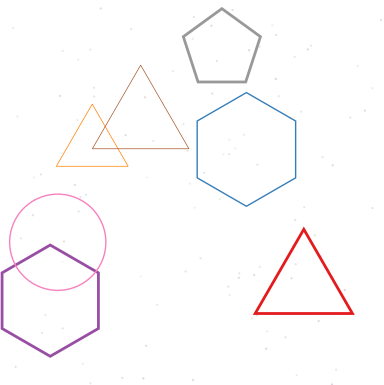[{"shape": "triangle", "thickness": 2, "radius": 0.73, "center": [0.789, 0.259]}, {"shape": "hexagon", "thickness": 1, "radius": 0.74, "center": [0.64, 0.612]}, {"shape": "hexagon", "thickness": 2, "radius": 0.72, "center": [0.13, 0.219]}, {"shape": "triangle", "thickness": 0.5, "radius": 0.54, "center": [0.24, 0.622]}, {"shape": "triangle", "thickness": 0.5, "radius": 0.72, "center": [0.365, 0.686]}, {"shape": "circle", "thickness": 1, "radius": 0.62, "center": [0.15, 0.371]}, {"shape": "pentagon", "thickness": 2, "radius": 0.53, "center": [0.576, 0.872]}]